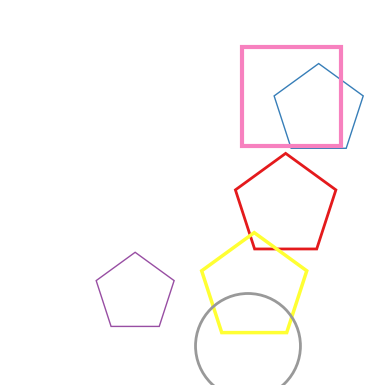[{"shape": "pentagon", "thickness": 2, "radius": 0.69, "center": [0.742, 0.464]}, {"shape": "pentagon", "thickness": 1, "radius": 0.61, "center": [0.828, 0.713]}, {"shape": "pentagon", "thickness": 1, "radius": 0.53, "center": [0.351, 0.238]}, {"shape": "pentagon", "thickness": 2.5, "radius": 0.72, "center": [0.66, 0.252]}, {"shape": "square", "thickness": 3, "radius": 0.64, "center": [0.757, 0.748]}, {"shape": "circle", "thickness": 2, "radius": 0.68, "center": [0.644, 0.101]}]